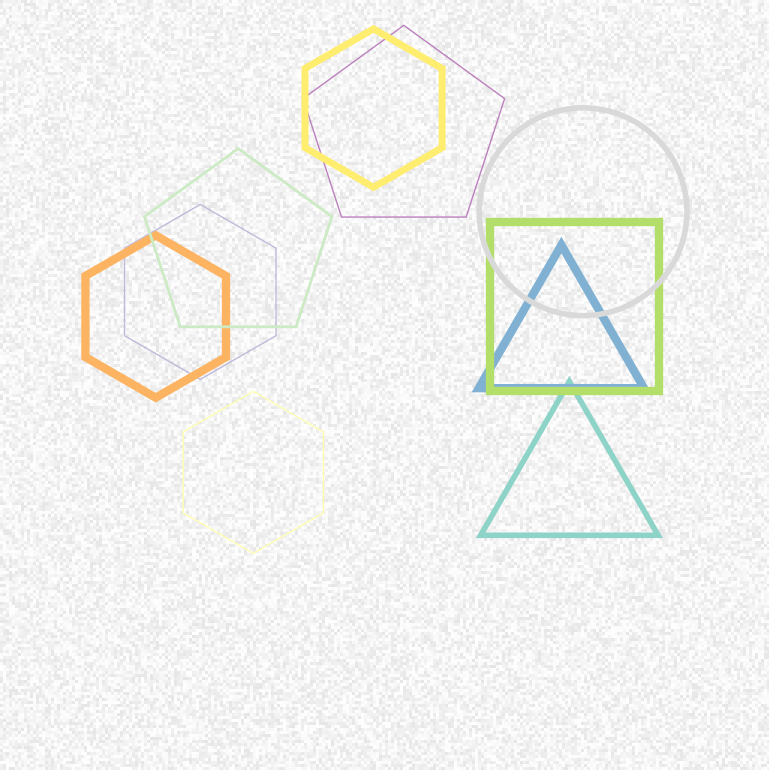[{"shape": "triangle", "thickness": 2, "radius": 0.67, "center": [0.739, 0.371]}, {"shape": "hexagon", "thickness": 0.5, "radius": 0.53, "center": [0.329, 0.387]}, {"shape": "hexagon", "thickness": 0.5, "radius": 0.57, "center": [0.26, 0.621]}, {"shape": "triangle", "thickness": 3, "radius": 0.62, "center": [0.729, 0.558]}, {"shape": "hexagon", "thickness": 3, "radius": 0.53, "center": [0.202, 0.589]}, {"shape": "square", "thickness": 3, "radius": 0.55, "center": [0.746, 0.602]}, {"shape": "circle", "thickness": 2, "radius": 0.67, "center": [0.757, 0.725]}, {"shape": "pentagon", "thickness": 0.5, "radius": 0.69, "center": [0.524, 0.829]}, {"shape": "pentagon", "thickness": 1, "radius": 0.64, "center": [0.309, 0.679]}, {"shape": "hexagon", "thickness": 2.5, "radius": 0.51, "center": [0.485, 0.86]}]